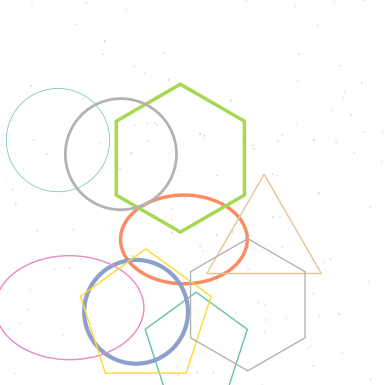[{"shape": "circle", "thickness": 0.5, "radius": 0.67, "center": [0.151, 0.636]}, {"shape": "pentagon", "thickness": 1, "radius": 0.7, "center": [0.51, 0.102]}, {"shape": "oval", "thickness": 2.5, "radius": 0.82, "center": [0.478, 0.378]}, {"shape": "circle", "thickness": 3, "radius": 0.67, "center": [0.353, 0.19]}, {"shape": "oval", "thickness": 1, "radius": 0.97, "center": [0.181, 0.201]}, {"shape": "hexagon", "thickness": 2.5, "radius": 0.96, "center": [0.468, 0.589]}, {"shape": "pentagon", "thickness": 1, "radius": 0.89, "center": [0.379, 0.175]}, {"shape": "triangle", "thickness": 1, "radius": 0.86, "center": [0.686, 0.375]}, {"shape": "hexagon", "thickness": 1, "radius": 0.86, "center": [0.644, 0.209]}, {"shape": "circle", "thickness": 2, "radius": 0.72, "center": [0.314, 0.6]}]